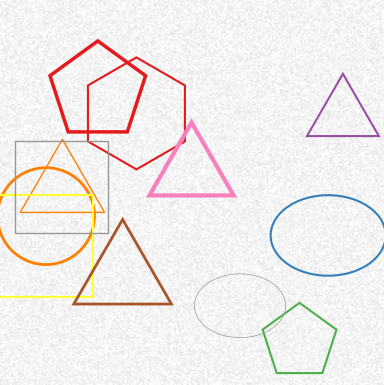[{"shape": "pentagon", "thickness": 2.5, "radius": 0.65, "center": [0.254, 0.763]}, {"shape": "hexagon", "thickness": 1.5, "radius": 0.73, "center": [0.354, 0.705]}, {"shape": "oval", "thickness": 1.5, "radius": 0.75, "center": [0.852, 0.388]}, {"shape": "pentagon", "thickness": 1.5, "radius": 0.5, "center": [0.778, 0.113]}, {"shape": "triangle", "thickness": 1.5, "radius": 0.54, "center": [0.891, 0.7]}, {"shape": "triangle", "thickness": 1, "radius": 0.63, "center": [0.162, 0.512]}, {"shape": "circle", "thickness": 2, "radius": 0.63, "center": [0.119, 0.439]}, {"shape": "square", "thickness": 1.5, "radius": 0.66, "center": [0.108, 0.362]}, {"shape": "triangle", "thickness": 2, "radius": 0.73, "center": [0.319, 0.283]}, {"shape": "triangle", "thickness": 3, "radius": 0.63, "center": [0.498, 0.556]}, {"shape": "oval", "thickness": 0.5, "radius": 0.59, "center": [0.623, 0.206]}, {"shape": "square", "thickness": 1, "radius": 0.6, "center": [0.16, 0.514]}]